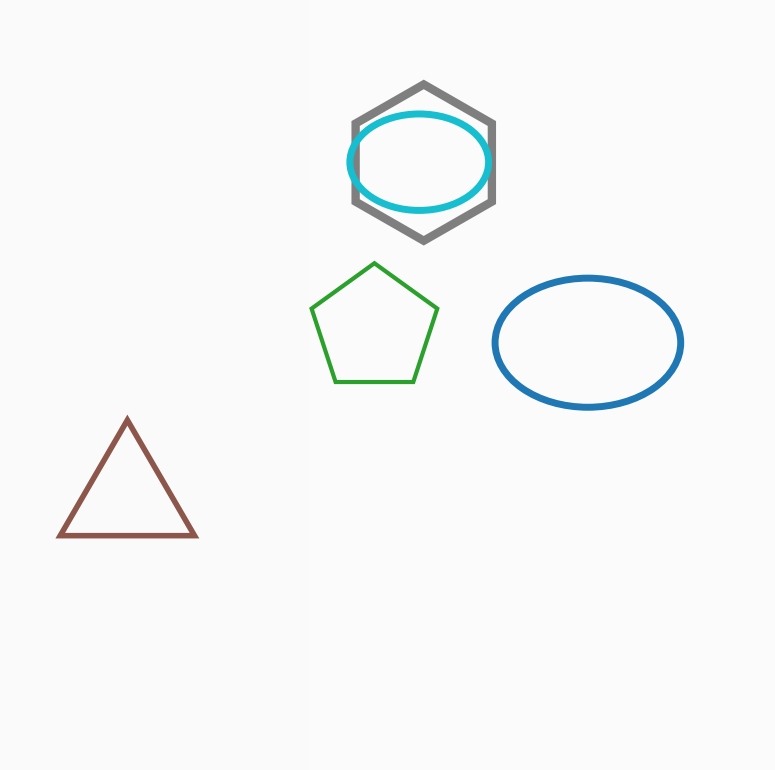[{"shape": "oval", "thickness": 2.5, "radius": 0.6, "center": [0.759, 0.555]}, {"shape": "pentagon", "thickness": 1.5, "radius": 0.43, "center": [0.483, 0.573]}, {"shape": "triangle", "thickness": 2, "radius": 0.5, "center": [0.164, 0.354]}, {"shape": "hexagon", "thickness": 3, "radius": 0.51, "center": [0.547, 0.789]}, {"shape": "oval", "thickness": 2.5, "radius": 0.45, "center": [0.541, 0.789]}]